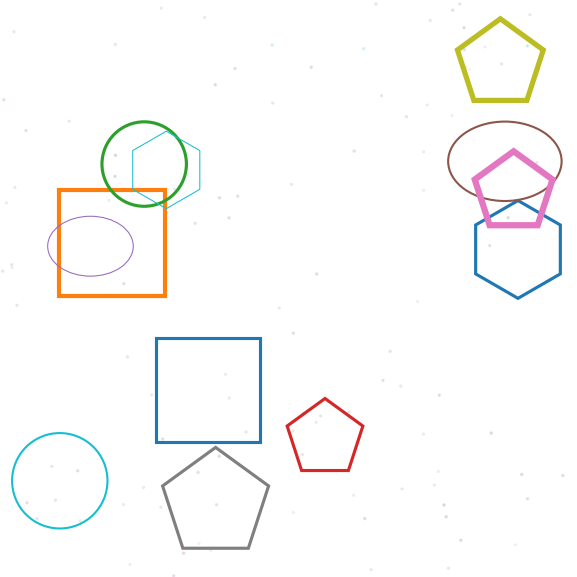[{"shape": "square", "thickness": 1.5, "radius": 0.45, "center": [0.36, 0.324]}, {"shape": "hexagon", "thickness": 1.5, "radius": 0.42, "center": [0.897, 0.567]}, {"shape": "square", "thickness": 2, "radius": 0.46, "center": [0.194, 0.578]}, {"shape": "circle", "thickness": 1.5, "radius": 0.37, "center": [0.25, 0.715]}, {"shape": "pentagon", "thickness": 1.5, "radius": 0.34, "center": [0.563, 0.24]}, {"shape": "oval", "thickness": 0.5, "radius": 0.37, "center": [0.157, 0.573]}, {"shape": "oval", "thickness": 1, "radius": 0.49, "center": [0.874, 0.72]}, {"shape": "pentagon", "thickness": 3, "radius": 0.35, "center": [0.889, 0.666]}, {"shape": "pentagon", "thickness": 1.5, "radius": 0.48, "center": [0.373, 0.128]}, {"shape": "pentagon", "thickness": 2.5, "radius": 0.39, "center": [0.866, 0.888]}, {"shape": "circle", "thickness": 1, "radius": 0.41, "center": [0.104, 0.167]}, {"shape": "hexagon", "thickness": 0.5, "radius": 0.34, "center": [0.288, 0.705]}]